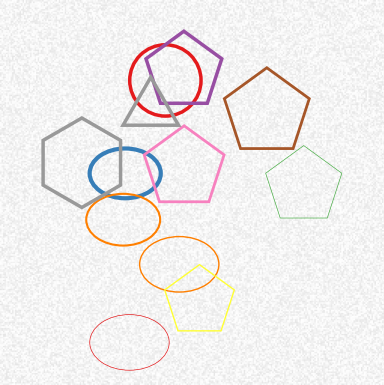[{"shape": "circle", "thickness": 2.5, "radius": 0.46, "center": [0.43, 0.791]}, {"shape": "oval", "thickness": 0.5, "radius": 0.52, "center": [0.336, 0.111]}, {"shape": "oval", "thickness": 3, "radius": 0.46, "center": [0.325, 0.55]}, {"shape": "pentagon", "thickness": 0.5, "radius": 0.52, "center": [0.789, 0.518]}, {"shape": "pentagon", "thickness": 2.5, "radius": 0.52, "center": [0.478, 0.815]}, {"shape": "oval", "thickness": 1, "radius": 0.51, "center": [0.466, 0.314]}, {"shape": "oval", "thickness": 1.5, "radius": 0.48, "center": [0.32, 0.429]}, {"shape": "pentagon", "thickness": 1, "radius": 0.48, "center": [0.518, 0.218]}, {"shape": "pentagon", "thickness": 2, "radius": 0.58, "center": [0.693, 0.708]}, {"shape": "pentagon", "thickness": 2, "radius": 0.55, "center": [0.478, 0.564]}, {"shape": "hexagon", "thickness": 2.5, "radius": 0.58, "center": [0.213, 0.577]}, {"shape": "triangle", "thickness": 2.5, "radius": 0.42, "center": [0.392, 0.716]}]